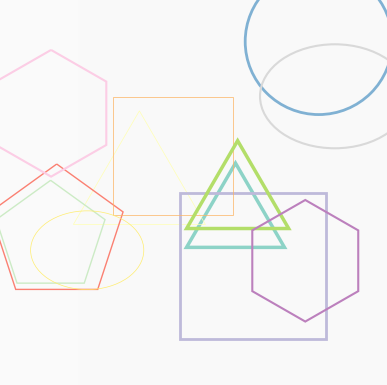[{"shape": "triangle", "thickness": 2.5, "radius": 0.73, "center": [0.608, 0.43]}, {"shape": "triangle", "thickness": 0.5, "radius": 0.98, "center": [0.36, 0.515]}, {"shape": "square", "thickness": 2, "radius": 0.95, "center": [0.653, 0.309]}, {"shape": "pentagon", "thickness": 1, "radius": 0.9, "center": [0.146, 0.394]}, {"shape": "circle", "thickness": 2, "radius": 0.95, "center": [0.823, 0.892]}, {"shape": "square", "thickness": 0.5, "radius": 0.77, "center": [0.446, 0.595]}, {"shape": "triangle", "thickness": 2.5, "radius": 0.76, "center": [0.613, 0.482]}, {"shape": "hexagon", "thickness": 1.5, "radius": 0.82, "center": [0.132, 0.706]}, {"shape": "oval", "thickness": 1.5, "radius": 0.96, "center": [0.864, 0.75]}, {"shape": "hexagon", "thickness": 1.5, "radius": 0.79, "center": [0.788, 0.323]}, {"shape": "pentagon", "thickness": 1, "radius": 0.74, "center": [0.131, 0.384]}, {"shape": "oval", "thickness": 0.5, "radius": 0.73, "center": [0.225, 0.35]}]